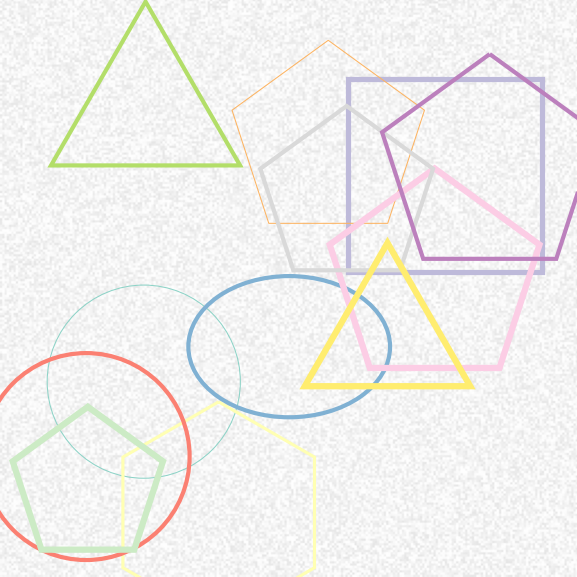[{"shape": "circle", "thickness": 0.5, "radius": 0.84, "center": [0.249, 0.338]}, {"shape": "hexagon", "thickness": 1.5, "radius": 0.96, "center": [0.379, 0.112]}, {"shape": "square", "thickness": 2.5, "radius": 0.84, "center": [0.77, 0.695]}, {"shape": "circle", "thickness": 2, "radius": 0.9, "center": [0.149, 0.209]}, {"shape": "oval", "thickness": 2, "radius": 0.87, "center": [0.501, 0.399]}, {"shape": "pentagon", "thickness": 0.5, "radius": 0.88, "center": [0.568, 0.754]}, {"shape": "triangle", "thickness": 2, "radius": 0.95, "center": [0.252, 0.807]}, {"shape": "pentagon", "thickness": 3, "radius": 0.95, "center": [0.753, 0.516]}, {"shape": "pentagon", "thickness": 2, "radius": 0.79, "center": [0.6, 0.658]}, {"shape": "pentagon", "thickness": 2, "radius": 0.98, "center": [0.848, 0.71]}, {"shape": "pentagon", "thickness": 3, "radius": 0.68, "center": [0.152, 0.158]}, {"shape": "triangle", "thickness": 3, "radius": 0.83, "center": [0.671, 0.413]}]